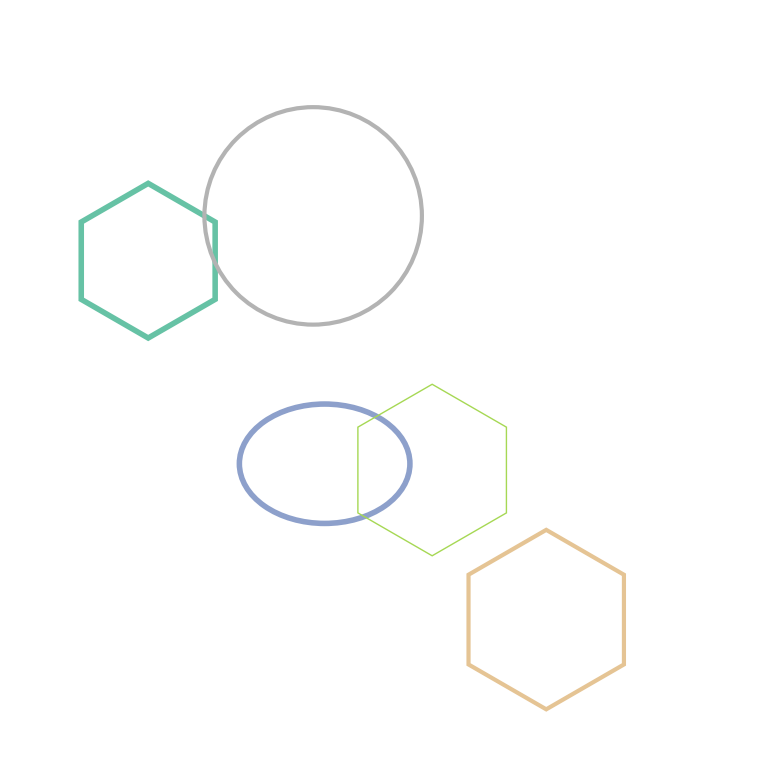[{"shape": "hexagon", "thickness": 2, "radius": 0.5, "center": [0.192, 0.661]}, {"shape": "oval", "thickness": 2, "radius": 0.55, "center": [0.422, 0.398]}, {"shape": "hexagon", "thickness": 0.5, "radius": 0.56, "center": [0.561, 0.39]}, {"shape": "hexagon", "thickness": 1.5, "radius": 0.58, "center": [0.709, 0.195]}, {"shape": "circle", "thickness": 1.5, "radius": 0.71, "center": [0.407, 0.72]}]